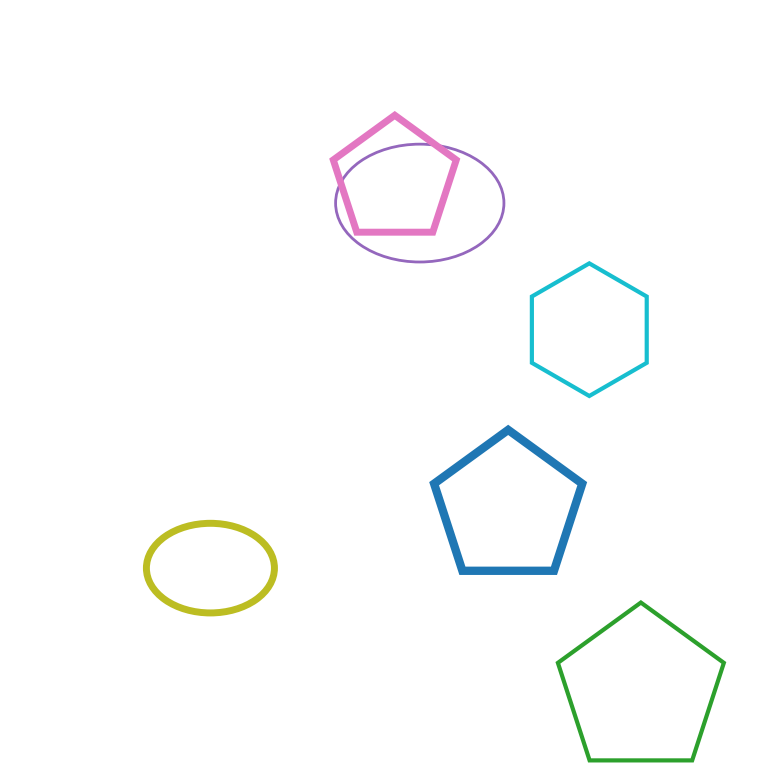[{"shape": "pentagon", "thickness": 3, "radius": 0.51, "center": [0.66, 0.341]}, {"shape": "pentagon", "thickness": 1.5, "radius": 0.57, "center": [0.832, 0.104]}, {"shape": "oval", "thickness": 1, "radius": 0.55, "center": [0.545, 0.736]}, {"shape": "pentagon", "thickness": 2.5, "radius": 0.42, "center": [0.513, 0.766]}, {"shape": "oval", "thickness": 2.5, "radius": 0.42, "center": [0.273, 0.262]}, {"shape": "hexagon", "thickness": 1.5, "radius": 0.43, "center": [0.765, 0.572]}]